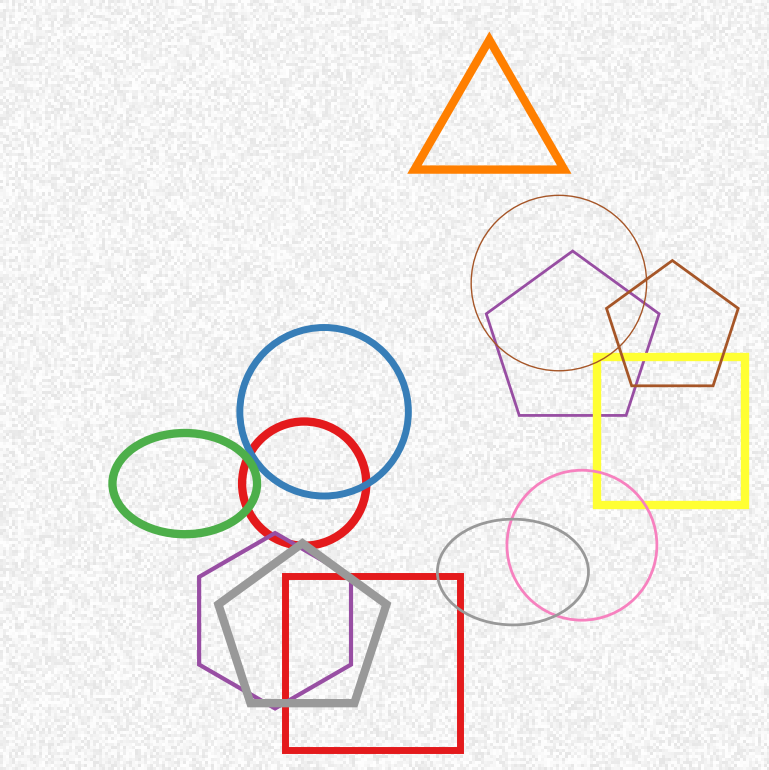[{"shape": "circle", "thickness": 3, "radius": 0.4, "center": [0.395, 0.372]}, {"shape": "square", "thickness": 2.5, "radius": 0.57, "center": [0.484, 0.139]}, {"shape": "circle", "thickness": 2.5, "radius": 0.55, "center": [0.421, 0.465]}, {"shape": "oval", "thickness": 3, "radius": 0.47, "center": [0.24, 0.372]}, {"shape": "hexagon", "thickness": 1.5, "radius": 0.57, "center": [0.357, 0.194]}, {"shape": "pentagon", "thickness": 1, "radius": 0.59, "center": [0.744, 0.556]}, {"shape": "triangle", "thickness": 3, "radius": 0.56, "center": [0.636, 0.836]}, {"shape": "square", "thickness": 3, "radius": 0.48, "center": [0.871, 0.44]}, {"shape": "pentagon", "thickness": 1, "radius": 0.45, "center": [0.873, 0.572]}, {"shape": "circle", "thickness": 0.5, "radius": 0.57, "center": [0.726, 0.632]}, {"shape": "circle", "thickness": 1, "radius": 0.49, "center": [0.756, 0.292]}, {"shape": "oval", "thickness": 1, "radius": 0.49, "center": [0.666, 0.257]}, {"shape": "pentagon", "thickness": 3, "radius": 0.57, "center": [0.393, 0.18]}]